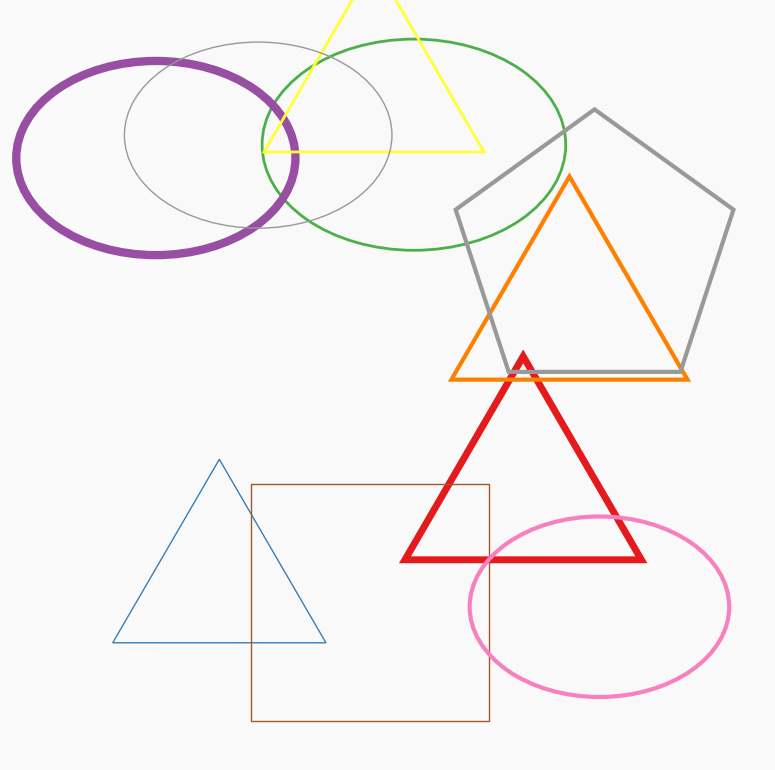[{"shape": "triangle", "thickness": 2.5, "radius": 0.88, "center": [0.675, 0.361]}, {"shape": "triangle", "thickness": 0.5, "radius": 0.79, "center": [0.283, 0.245]}, {"shape": "oval", "thickness": 1, "radius": 0.98, "center": [0.534, 0.812]}, {"shape": "oval", "thickness": 3, "radius": 0.9, "center": [0.201, 0.795]}, {"shape": "triangle", "thickness": 1.5, "radius": 0.88, "center": [0.735, 0.595]}, {"shape": "triangle", "thickness": 1, "radius": 0.82, "center": [0.483, 0.885]}, {"shape": "square", "thickness": 0.5, "radius": 0.77, "center": [0.477, 0.218]}, {"shape": "oval", "thickness": 1.5, "radius": 0.84, "center": [0.773, 0.212]}, {"shape": "pentagon", "thickness": 1.5, "radius": 0.94, "center": [0.767, 0.669]}, {"shape": "oval", "thickness": 0.5, "radius": 0.86, "center": [0.333, 0.825]}]